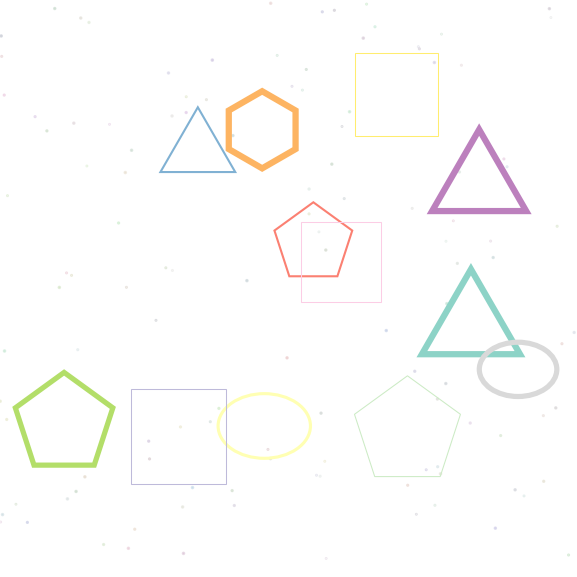[{"shape": "triangle", "thickness": 3, "radius": 0.49, "center": [0.815, 0.435]}, {"shape": "oval", "thickness": 1.5, "radius": 0.4, "center": [0.458, 0.262]}, {"shape": "square", "thickness": 0.5, "radius": 0.41, "center": [0.309, 0.243]}, {"shape": "pentagon", "thickness": 1, "radius": 0.35, "center": [0.543, 0.578]}, {"shape": "triangle", "thickness": 1, "radius": 0.37, "center": [0.343, 0.739]}, {"shape": "hexagon", "thickness": 3, "radius": 0.33, "center": [0.454, 0.774]}, {"shape": "pentagon", "thickness": 2.5, "radius": 0.44, "center": [0.111, 0.265]}, {"shape": "square", "thickness": 0.5, "radius": 0.35, "center": [0.59, 0.546]}, {"shape": "oval", "thickness": 2.5, "radius": 0.34, "center": [0.897, 0.36]}, {"shape": "triangle", "thickness": 3, "radius": 0.47, "center": [0.83, 0.681]}, {"shape": "pentagon", "thickness": 0.5, "radius": 0.48, "center": [0.706, 0.252]}, {"shape": "square", "thickness": 0.5, "radius": 0.36, "center": [0.687, 0.836]}]